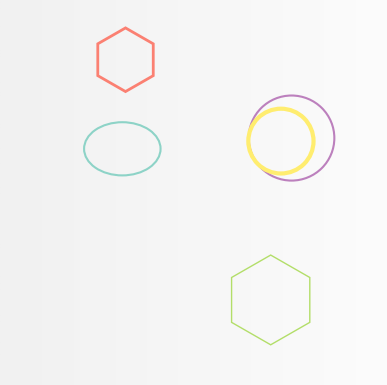[{"shape": "oval", "thickness": 1.5, "radius": 0.49, "center": [0.316, 0.613]}, {"shape": "hexagon", "thickness": 2, "radius": 0.41, "center": [0.324, 0.845]}, {"shape": "hexagon", "thickness": 1, "radius": 0.58, "center": [0.699, 0.221]}, {"shape": "circle", "thickness": 1.5, "radius": 0.55, "center": [0.752, 0.641]}, {"shape": "circle", "thickness": 3, "radius": 0.42, "center": [0.725, 0.634]}]